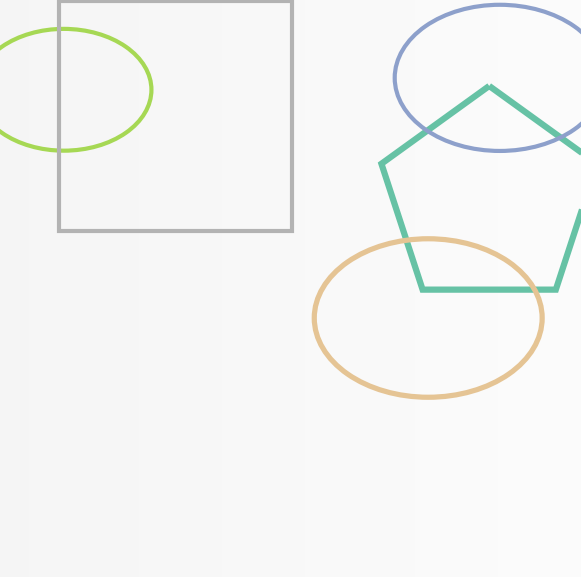[{"shape": "pentagon", "thickness": 3, "radius": 0.97, "center": [0.842, 0.655]}, {"shape": "oval", "thickness": 2, "radius": 0.9, "center": [0.86, 0.864]}, {"shape": "oval", "thickness": 2, "radius": 0.75, "center": [0.11, 0.844]}, {"shape": "oval", "thickness": 2.5, "radius": 0.98, "center": [0.737, 0.448]}, {"shape": "square", "thickness": 2, "radius": 1.0, "center": [0.302, 0.798]}]